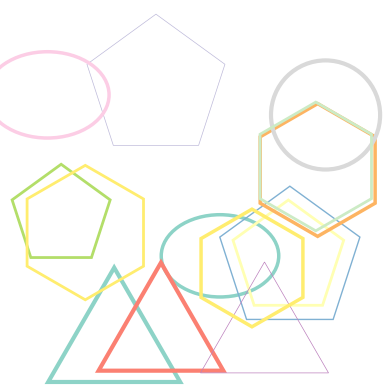[{"shape": "oval", "thickness": 2.5, "radius": 0.76, "center": [0.571, 0.335]}, {"shape": "triangle", "thickness": 3, "radius": 0.99, "center": [0.297, 0.107]}, {"shape": "pentagon", "thickness": 2, "radius": 0.76, "center": [0.749, 0.329]}, {"shape": "pentagon", "thickness": 0.5, "radius": 0.94, "center": [0.405, 0.775]}, {"shape": "triangle", "thickness": 3, "radius": 0.94, "center": [0.418, 0.131]}, {"shape": "pentagon", "thickness": 1, "radius": 0.96, "center": [0.753, 0.325]}, {"shape": "hexagon", "thickness": 2.5, "radius": 0.86, "center": [0.825, 0.558]}, {"shape": "pentagon", "thickness": 2, "radius": 0.67, "center": [0.159, 0.439]}, {"shape": "oval", "thickness": 2.5, "radius": 0.8, "center": [0.123, 0.754]}, {"shape": "circle", "thickness": 3, "radius": 0.71, "center": [0.846, 0.701]}, {"shape": "triangle", "thickness": 0.5, "radius": 0.96, "center": [0.687, 0.127]}, {"shape": "hexagon", "thickness": 2, "radius": 0.84, "center": [0.82, 0.568]}, {"shape": "hexagon", "thickness": 2.5, "radius": 0.76, "center": [0.655, 0.304]}, {"shape": "hexagon", "thickness": 2, "radius": 0.87, "center": [0.222, 0.396]}]